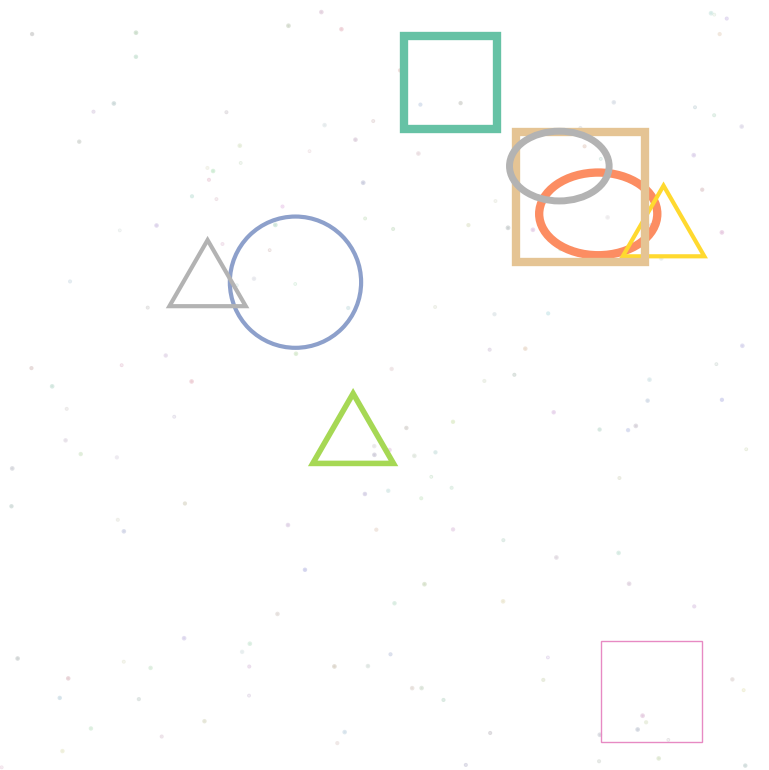[{"shape": "square", "thickness": 3, "radius": 0.3, "center": [0.585, 0.892]}, {"shape": "oval", "thickness": 3, "radius": 0.38, "center": [0.777, 0.722]}, {"shape": "circle", "thickness": 1.5, "radius": 0.43, "center": [0.384, 0.634]}, {"shape": "square", "thickness": 0.5, "radius": 0.33, "center": [0.846, 0.102]}, {"shape": "triangle", "thickness": 2, "radius": 0.3, "center": [0.459, 0.428]}, {"shape": "triangle", "thickness": 1.5, "radius": 0.31, "center": [0.862, 0.698]}, {"shape": "square", "thickness": 3, "radius": 0.42, "center": [0.753, 0.744]}, {"shape": "oval", "thickness": 2.5, "radius": 0.32, "center": [0.726, 0.784]}, {"shape": "triangle", "thickness": 1.5, "radius": 0.29, "center": [0.27, 0.631]}]